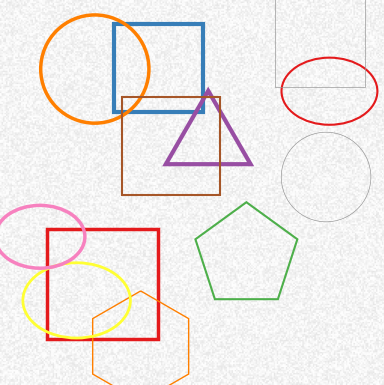[{"shape": "oval", "thickness": 1.5, "radius": 0.62, "center": [0.856, 0.763]}, {"shape": "square", "thickness": 2.5, "radius": 0.72, "center": [0.266, 0.262]}, {"shape": "square", "thickness": 3, "radius": 0.58, "center": [0.412, 0.824]}, {"shape": "pentagon", "thickness": 1.5, "radius": 0.7, "center": [0.64, 0.336]}, {"shape": "triangle", "thickness": 3, "radius": 0.64, "center": [0.541, 0.637]}, {"shape": "hexagon", "thickness": 1, "radius": 0.72, "center": [0.365, 0.1]}, {"shape": "circle", "thickness": 2.5, "radius": 0.7, "center": [0.246, 0.821]}, {"shape": "oval", "thickness": 2, "radius": 0.7, "center": [0.199, 0.22]}, {"shape": "square", "thickness": 1.5, "radius": 0.64, "center": [0.445, 0.622]}, {"shape": "oval", "thickness": 2.5, "radius": 0.58, "center": [0.104, 0.385]}, {"shape": "circle", "thickness": 0.5, "radius": 0.58, "center": [0.847, 0.54]}, {"shape": "square", "thickness": 0.5, "radius": 0.58, "center": [0.831, 0.891]}]